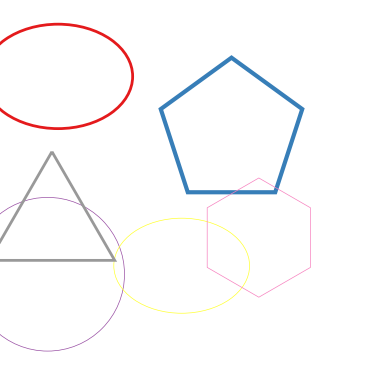[{"shape": "oval", "thickness": 2, "radius": 0.97, "center": [0.151, 0.802]}, {"shape": "pentagon", "thickness": 3, "radius": 0.97, "center": [0.601, 0.657]}, {"shape": "circle", "thickness": 0.5, "radius": 1.0, "center": [0.124, 0.288]}, {"shape": "oval", "thickness": 0.5, "radius": 0.88, "center": [0.472, 0.31]}, {"shape": "hexagon", "thickness": 0.5, "radius": 0.77, "center": [0.672, 0.383]}, {"shape": "triangle", "thickness": 2, "radius": 0.94, "center": [0.135, 0.418]}]